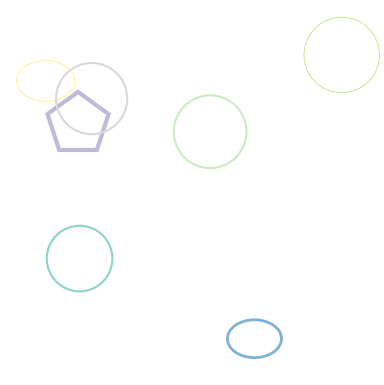[{"shape": "circle", "thickness": 1.5, "radius": 0.43, "center": [0.207, 0.328]}, {"shape": "pentagon", "thickness": 3, "radius": 0.42, "center": [0.203, 0.678]}, {"shape": "oval", "thickness": 2, "radius": 0.35, "center": [0.661, 0.12]}, {"shape": "circle", "thickness": 0.5, "radius": 0.49, "center": [0.888, 0.857]}, {"shape": "circle", "thickness": 1.5, "radius": 0.46, "center": [0.238, 0.744]}, {"shape": "circle", "thickness": 1.5, "radius": 0.47, "center": [0.546, 0.658]}, {"shape": "oval", "thickness": 0.5, "radius": 0.38, "center": [0.119, 0.79]}]